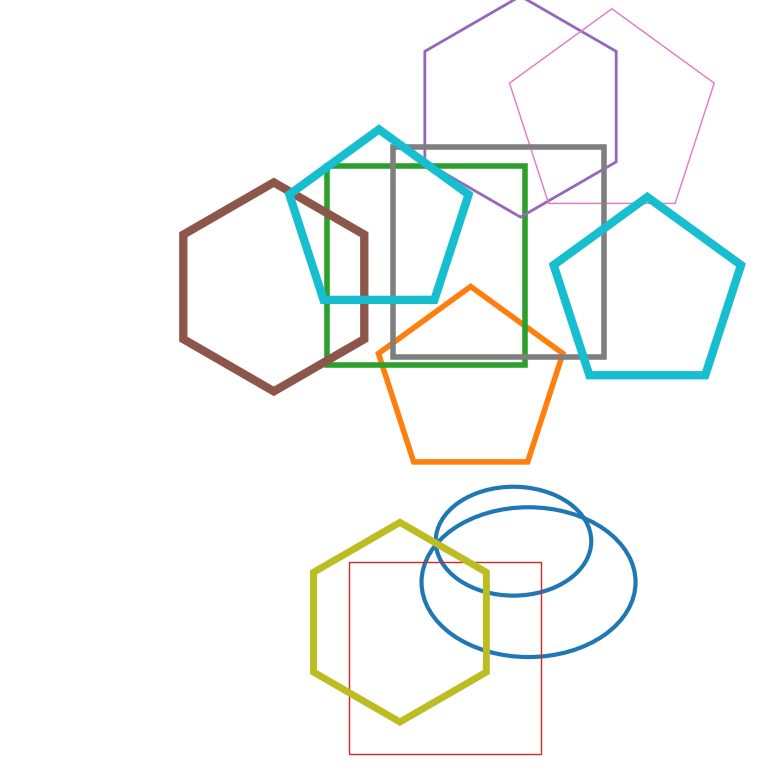[{"shape": "oval", "thickness": 1.5, "radius": 0.51, "center": [0.667, 0.297]}, {"shape": "oval", "thickness": 1.5, "radius": 0.69, "center": [0.686, 0.244]}, {"shape": "pentagon", "thickness": 2, "radius": 0.63, "center": [0.611, 0.502]}, {"shape": "square", "thickness": 2, "radius": 0.64, "center": [0.554, 0.655]}, {"shape": "square", "thickness": 0.5, "radius": 0.62, "center": [0.578, 0.145]}, {"shape": "hexagon", "thickness": 1, "radius": 0.72, "center": [0.676, 0.862]}, {"shape": "hexagon", "thickness": 3, "radius": 0.68, "center": [0.356, 0.627]}, {"shape": "pentagon", "thickness": 0.5, "radius": 0.7, "center": [0.795, 0.849]}, {"shape": "square", "thickness": 2, "radius": 0.68, "center": [0.647, 0.673]}, {"shape": "hexagon", "thickness": 2.5, "radius": 0.65, "center": [0.519, 0.192]}, {"shape": "pentagon", "thickness": 3, "radius": 0.61, "center": [0.492, 0.71]}, {"shape": "pentagon", "thickness": 3, "radius": 0.64, "center": [0.841, 0.616]}]